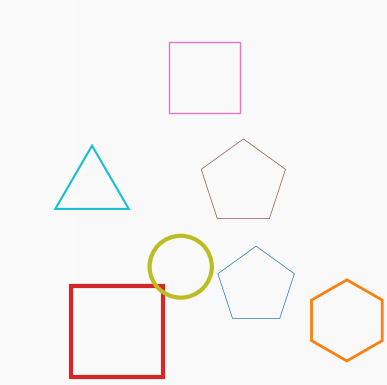[{"shape": "pentagon", "thickness": 0.5, "radius": 0.52, "center": [0.661, 0.257]}, {"shape": "hexagon", "thickness": 2, "radius": 0.53, "center": [0.895, 0.168]}, {"shape": "square", "thickness": 3, "radius": 0.59, "center": [0.302, 0.139]}, {"shape": "pentagon", "thickness": 0.5, "radius": 0.57, "center": [0.628, 0.525]}, {"shape": "square", "thickness": 1, "radius": 0.46, "center": [0.528, 0.798]}, {"shape": "circle", "thickness": 3, "radius": 0.4, "center": [0.466, 0.307]}, {"shape": "triangle", "thickness": 1.5, "radius": 0.55, "center": [0.238, 0.512]}]